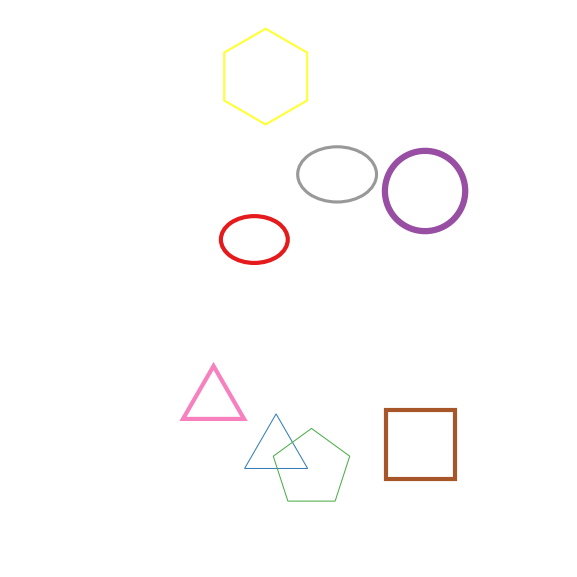[{"shape": "oval", "thickness": 2, "radius": 0.29, "center": [0.44, 0.584]}, {"shape": "triangle", "thickness": 0.5, "radius": 0.32, "center": [0.478, 0.219]}, {"shape": "pentagon", "thickness": 0.5, "radius": 0.35, "center": [0.539, 0.188]}, {"shape": "circle", "thickness": 3, "radius": 0.35, "center": [0.736, 0.668]}, {"shape": "hexagon", "thickness": 1, "radius": 0.41, "center": [0.46, 0.867]}, {"shape": "square", "thickness": 2, "radius": 0.3, "center": [0.728, 0.229]}, {"shape": "triangle", "thickness": 2, "radius": 0.31, "center": [0.37, 0.304]}, {"shape": "oval", "thickness": 1.5, "radius": 0.34, "center": [0.584, 0.697]}]